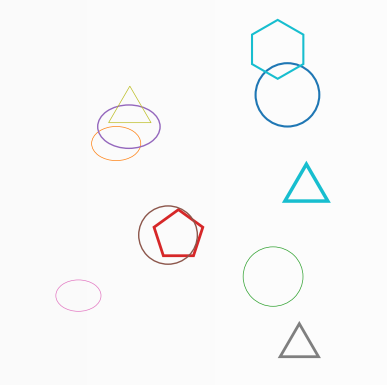[{"shape": "circle", "thickness": 1.5, "radius": 0.41, "center": [0.742, 0.754]}, {"shape": "oval", "thickness": 0.5, "radius": 0.32, "center": [0.3, 0.627]}, {"shape": "circle", "thickness": 0.5, "radius": 0.39, "center": [0.705, 0.282]}, {"shape": "pentagon", "thickness": 2, "radius": 0.33, "center": [0.46, 0.389]}, {"shape": "oval", "thickness": 1, "radius": 0.4, "center": [0.333, 0.671]}, {"shape": "circle", "thickness": 1, "radius": 0.38, "center": [0.434, 0.389]}, {"shape": "oval", "thickness": 0.5, "radius": 0.29, "center": [0.202, 0.232]}, {"shape": "triangle", "thickness": 2, "radius": 0.29, "center": [0.772, 0.102]}, {"shape": "triangle", "thickness": 0.5, "radius": 0.32, "center": [0.335, 0.713]}, {"shape": "triangle", "thickness": 2.5, "radius": 0.32, "center": [0.791, 0.51]}, {"shape": "hexagon", "thickness": 1.5, "radius": 0.38, "center": [0.717, 0.872]}]